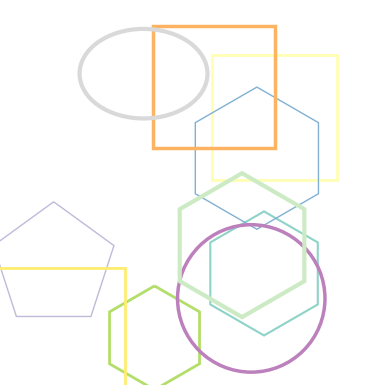[{"shape": "hexagon", "thickness": 1.5, "radius": 0.81, "center": [0.686, 0.29]}, {"shape": "square", "thickness": 2, "radius": 0.81, "center": [0.713, 0.695]}, {"shape": "pentagon", "thickness": 1, "radius": 0.82, "center": [0.139, 0.311]}, {"shape": "hexagon", "thickness": 1, "radius": 0.92, "center": [0.667, 0.589]}, {"shape": "square", "thickness": 2.5, "radius": 0.79, "center": [0.556, 0.773]}, {"shape": "hexagon", "thickness": 2, "radius": 0.67, "center": [0.401, 0.123]}, {"shape": "oval", "thickness": 3, "radius": 0.83, "center": [0.373, 0.809]}, {"shape": "circle", "thickness": 2.5, "radius": 0.96, "center": [0.653, 0.225]}, {"shape": "hexagon", "thickness": 3, "radius": 0.93, "center": [0.629, 0.363]}, {"shape": "square", "thickness": 2, "radius": 0.93, "center": [0.138, 0.117]}]